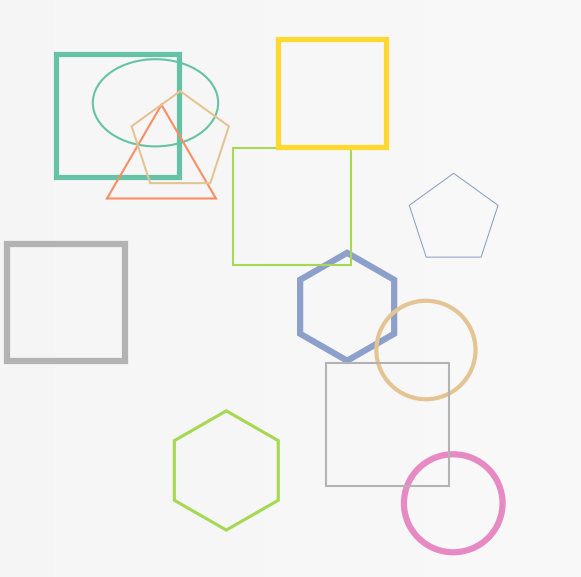[{"shape": "square", "thickness": 2.5, "radius": 0.53, "center": [0.203, 0.799]}, {"shape": "oval", "thickness": 1, "radius": 0.54, "center": [0.268, 0.821]}, {"shape": "triangle", "thickness": 1, "radius": 0.54, "center": [0.278, 0.71]}, {"shape": "hexagon", "thickness": 3, "radius": 0.47, "center": [0.597, 0.468]}, {"shape": "pentagon", "thickness": 0.5, "radius": 0.4, "center": [0.78, 0.619]}, {"shape": "circle", "thickness": 3, "radius": 0.42, "center": [0.78, 0.128]}, {"shape": "square", "thickness": 1, "radius": 0.51, "center": [0.502, 0.642]}, {"shape": "hexagon", "thickness": 1.5, "radius": 0.52, "center": [0.389, 0.184]}, {"shape": "square", "thickness": 2.5, "radius": 0.47, "center": [0.571, 0.838]}, {"shape": "circle", "thickness": 2, "radius": 0.43, "center": [0.733, 0.393]}, {"shape": "pentagon", "thickness": 1, "radius": 0.44, "center": [0.31, 0.753]}, {"shape": "square", "thickness": 3, "radius": 0.5, "center": [0.114, 0.476]}, {"shape": "square", "thickness": 1, "radius": 0.53, "center": [0.667, 0.264]}]